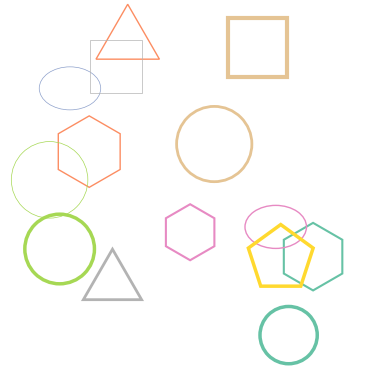[{"shape": "circle", "thickness": 2.5, "radius": 0.37, "center": [0.75, 0.13]}, {"shape": "hexagon", "thickness": 1.5, "radius": 0.44, "center": [0.813, 0.333]}, {"shape": "hexagon", "thickness": 1, "radius": 0.46, "center": [0.232, 0.606]}, {"shape": "triangle", "thickness": 1, "radius": 0.48, "center": [0.332, 0.894]}, {"shape": "oval", "thickness": 0.5, "radius": 0.4, "center": [0.182, 0.77]}, {"shape": "oval", "thickness": 1, "radius": 0.4, "center": [0.716, 0.411]}, {"shape": "hexagon", "thickness": 1.5, "radius": 0.36, "center": [0.494, 0.397]}, {"shape": "circle", "thickness": 0.5, "radius": 0.5, "center": [0.129, 0.533]}, {"shape": "circle", "thickness": 2.5, "radius": 0.45, "center": [0.155, 0.353]}, {"shape": "pentagon", "thickness": 2.5, "radius": 0.44, "center": [0.729, 0.328]}, {"shape": "square", "thickness": 3, "radius": 0.39, "center": [0.669, 0.876]}, {"shape": "circle", "thickness": 2, "radius": 0.49, "center": [0.556, 0.626]}, {"shape": "triangle", "thickness": 2, "radius": 0.44, "center": [0.292, 0.265]}, {"shape": "square", "thickness": 0.5, "radius": 0.34, "center": [0.301, 0.827]}]